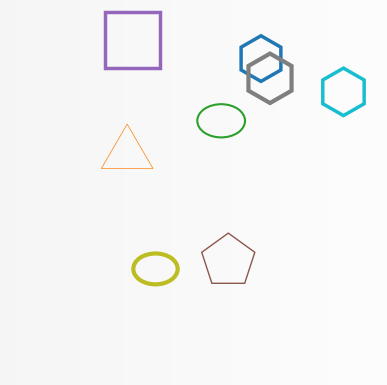[{"shape": "hexagon", "thickness": 2.5, "radius": 0.3, "center": [0.674, 0.848]}, {"shape": "triangle", "thickness": 0.5, "radius": 0.38, "center": [0.328, 0.601]}, {"shape": "oval", "thickness": 1.5, "radius": 0.31, "center": [0.571, 0.686]}, {"shape": "square", "thickness": 2.5, "radius": 0.36, "center": [0.342, 0.896]}, {"shape": "pentagon", "thickness": 1, "radius": 0.36, "center": [0.589, 0.322]}, {"shape": "hexagon", "thickness": 3, "radius": 0.32, "center": [0.697, 0.797]}, {"shape": "oval", "thickness": 3, "radius": 0.29, "center": [0.401, 0.302]}, {"shape": "hexagon", "thickness": 2.5, "radius": 0.31, "center": [0.886, 0.761]}]